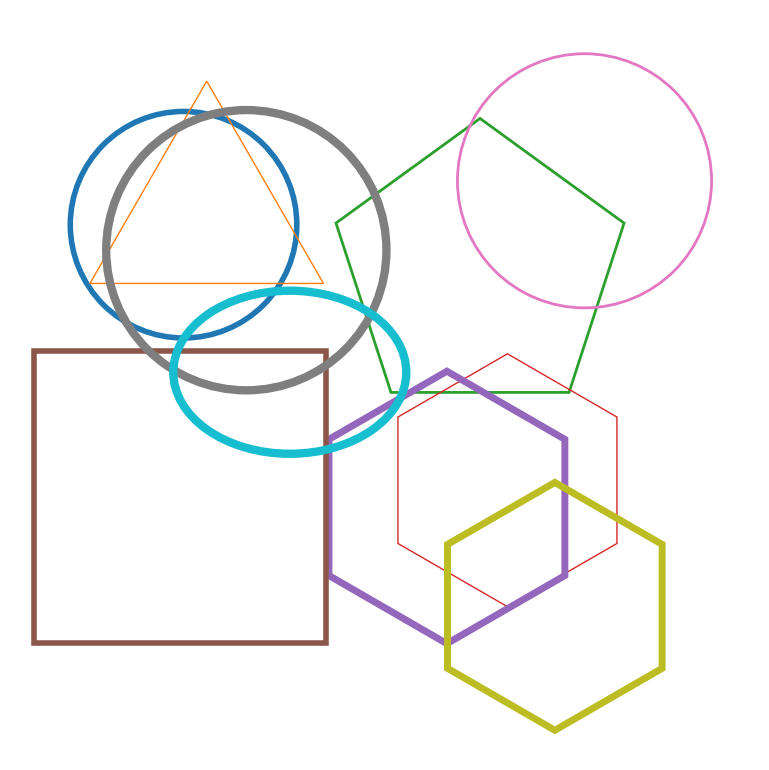[{"shape": "circle", "thickness": 2, "radius": 0.74, "center": [0.238, 0.708]}, {"shape": "triangle", "thickness": 0.5, "radius": 0.88, "center": [0.268, 0.719]}, {"shape": "pentagon", "thickness": 1, "radius": 0.98, "center": [0.623, 0.649]}, {"shape": "hexagon", "thickness": 0.5, "radius": 0.82, "center": [0.659, 0.376]}, {"shape": "hexagon", "thickness": 2.5, "radius": 0.88, "center": [0.58, 0.341]}, {"shape": "square", "thickness": 2, "radius": 0.95, "center": [0.234, 0.355]}, {"shape": "circle", "thickness": 1, "radius": 0.83, "center": [0.759, 0.765]}, {"shape": "circle", "thickness": 3, "radius": 0.91, "center": [0.32, 0.675]}, {"shape": "hexagon", "thickness": 2.5, "radius": 0.8, "center": [0.721, 0.213]}, {"shape": "oval", "thickness": 3, "radius": 0.76, "center": [0.376, 0.517]}]